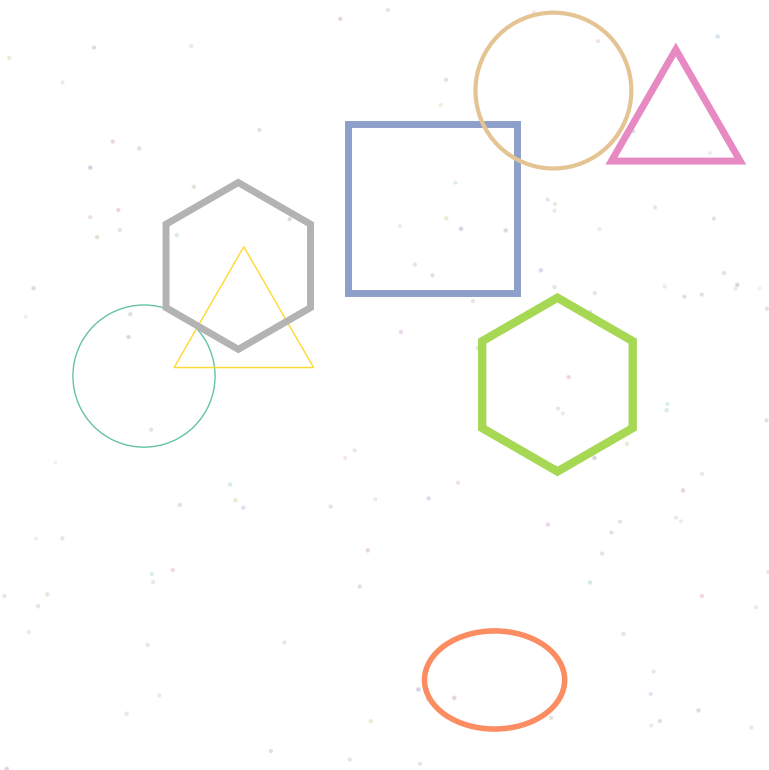[{"shape": "circle", "thickness": 0.5, "radius": 0.46, "center": [0.187, 0.512]}, {"shape": "oval", "thickness": 2, "radius": 0.46, "center": [0.642, 0.117]}, {"shape": "square", "thickness": 2.5, "radius": 0.55, "center": [0.562, 0.729]}, {"shape": "triangle", "thickness": 2.5, "radius": 0.48, "center": [0.878, 0.839]}, {"shape": "hexagon", "thickness": 3, "radius": 0.56, "center": [0.724, 0.501]}, {"shape": "triangle", "thickness": 0.5, "radius": 0.52, "center": [0.317, 0.575]}, {"shape": "circle", "thickness": 1.5, "radius": 0.51, "center": [0.719, 0.882]}, {"shape": "hexagon", "thickness": 2.5, "radius": 0.54, "center": [0.309, 0.655]}]